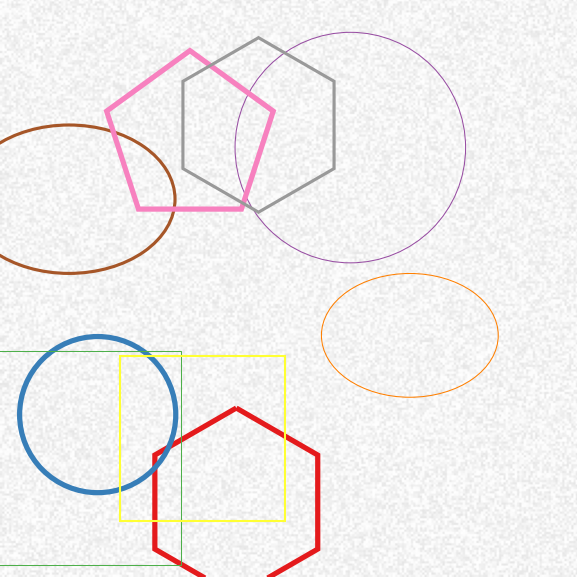[{"shape": "hexagon", "thickness": 2.5, "radius": 0.81, "center": [0.409, 0.13]}, {"shape": "circle", "thickness": 2.5, "radius": 0.68, "center": [0.169, 0.281]}, {"shape": "square", "thickness": 0.5, "radius": 0.92, "center": [0.129, 0.206]}, {"shape": "circle", "thickness": 0.5, "radius": 1.0, "center": [0.607, 0.744]}, {"shape": "oval", "thickness": 0.5, "radius": 0.77, "center": [0.71, 0.418]}, {"shape": "square", "thickness": 1, "radius": 0.72, "center": [0.35, 0.24]}, {"shape": "oval", "thickness": 1.5, "radius": 0.92, "center": [0.12, 0.654]}, {"shape": "pentagon", "thickness": 2.5, "radius": 0.76, "center": [0.329, 0.76]}, {"shape": "hexagon", "thickness": 1.5, "radius": 0.76, "center": [0.448, 0.783]}]